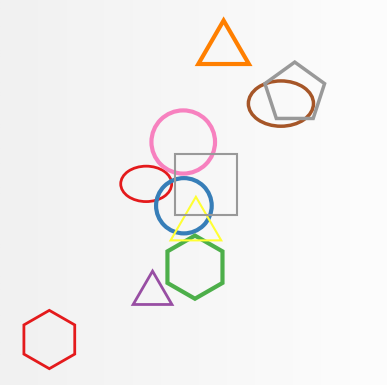[{"shape": "hexagon", "thickness": 2, "radius": 0.38, "center": [0.127, 0.118]}, {"shape": "oval", "thickness": 2, "radius": 0.33, "center": [0.377, 0.522]}, {"shape": "circle", "thickness": 3, "radius": 0.36, "center": [0.475, 0.466]}, {"shape": "hexagon", "thickness": 3, "radius": 0.41, "center": [0.503, 0.306]}, {"shape": "triangle", "thickness": 2, "radius": 0.29, "center": [0.394, 0.238]}, {"shape": "triangle", "thickness": 3, "radius": 0.38, "center": [0.577, 0.871]}, {"shape": "triangle", "thickness": 1.5, "radius": 0.38, "center": [0.506, 0.413]}, {"shape": "oval", "thickness": 2.5, "radius": 0.42, "center": [0.725, 0.731]}, {"shape": "circle", "thickness": 3, "radius": 0.41, "center": [0.473, 0.631]}, {"shape": "pentagon", "thickness": 2.5, "radius": 0.4, "center": [0.761, 0.758]}, {"shape": "square", "thickness": 1.5, "radius": 0.4, "center": [0.531, 0.521]}]